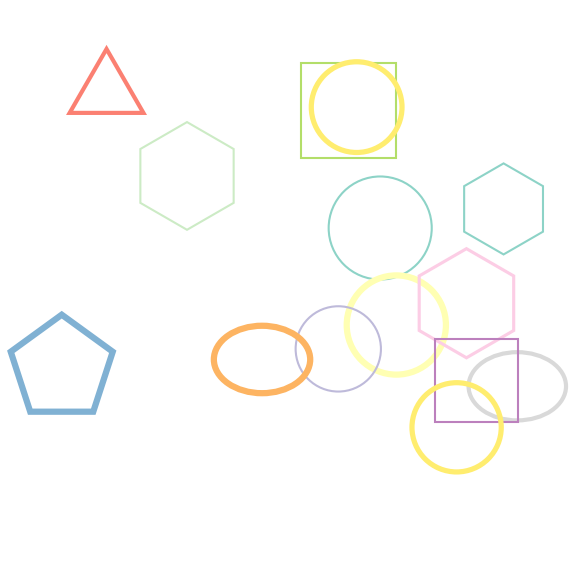[{"shape": "circle", "thickness": 1, "radius": 0.45, "center": [0.658, 0.604]}, {"shape": "hexagon", "thickness": 1, "radius": 0.39, "center": [0.872, 0.637]}, {"shape": "circle", "thickness": 3, "radius": 0.43, "center": [0.686, 0.436]}, {"shape": "circle", "thickness": 1, "radius": 0.37, "center": [0.586, 0.395]}, {"shape": "triangle", "thickness": 2, "radius": 0.37, "center": [0.184, 0.841]}, {"shape": "pentagon", "thickness": 3, "radius": 0.46, "center": [0.107, 0.361]}, {"shape": "oval", "thickness": 3, "radius": 0.42, "center": [0.454, 0.377]}, {"shape": "square", "thickness": 1, "radius": 0.41, "center": [0.603, 0.809]}, {"shape": "hexagon", "thickness": 1.5, "radius": 0.47, "center": [0.808, 0.474]}, {"shape": "oval", "thickness": 2, "radius": 0.42, "center": [0.896, 0.33]}, {"shape": "square", "thickness": 1, "radius": 0.36, "center": [0.824, 0.341]}, {"shape": "hexagon", "thickness": 1, "radius": 0.47, "center": [0.324, 0.694]}, {"shape": "circle", "thickness": 2.5, "radius": 0.39, "center": [0.791, 0.259]}, {"shape": "circle", "thickness": 2.5, "radius": 0.39, "center": [0.618, 0.814]}]